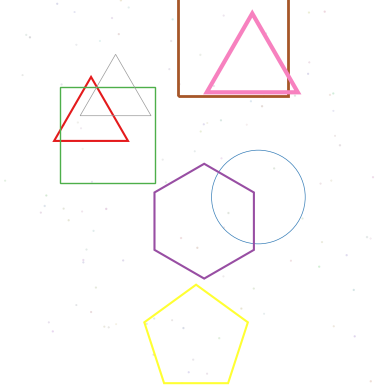[{"shape": "triangle", "thickness": 1.5, "radius": 0.55, "center": [0.236, 0.689]}, {"shape": "circle", "thickness": 0.5, "radius": 0.61, "center": [0.671, 0.488]}, {"shape": "square", "thickness": 1, "radius": 0.62, "center": [0.279, 0.65]}, {"shape": "hexagon", "thickness": 1.5, "radius": 0.75, "center": [0.53, 0.426]}, {"shape": "pentagon", "thickness": 1.5, "radius": 0.71, "center": [0.509, 0.119]}, {"shape": "square", "thickness": 2, "radius": 0.72, "center": [0.606, 0.894]}, {"shape": "triangle", "thickness": 3, "radius": 0.68, "center": [0.655, 0.829]}, {"shape": "triangle", "thickness": 0.5, "radius": 0.53, "center": [0.3, 0.753]}]